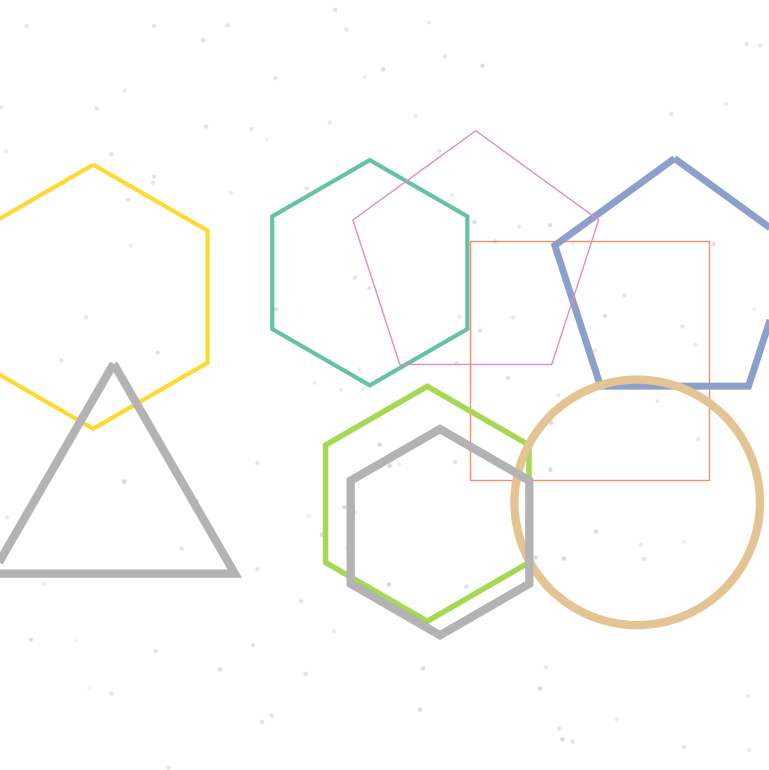[{"shape": "hexagon", "thickness": 1.5, "radius": 0.73, "center": [0.48, 0.646]}, {"shape": "square", "thickness": 0.5, "radius": 0.78, "center": [0.766, 0.532]}, {"shape": "pentagon", "thickness": 2.5, "radius": 0.82, "center": [0.876, 0.631]}, {"shape": "pentagon", "thickness": 0.5, "radius": 0.84, "center": [0.618, 0.662]}, {"shape": "hexagon", "thickness": 2, "radius": 0.76, "center": [0.555, 0.346]}, {"shape": "hexagon", "thickness": 1.5, "radius": 0.86, "center": [0.121, 0.615]}, {"shape": "circle", "thickness": 3, "radius": 0.8, "center": [0.828, 0.348]}, {"shape": "hexagon", "thickness": 3, "radius": 0.67, "center": [0.571, 0.309]}, {"shape": "triangle", "thickness": 3, "radius": 0.91, "center": [0.148, 0.346]}]